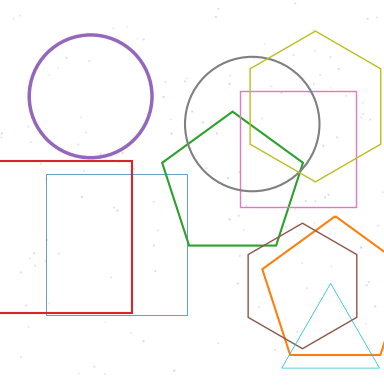[{"shape": "square", "thickness": 0.5, "radius": 0.92, "center": [0.303, 0.365]}, {"shape": "pentagon", "thickness": 1.5, "radius": 1.0, "center": [0.871, 0.239]}, {"shape": "pentagon", "thickness": 1.5, "radius": 0.96, "center": [0.604, 0.518]}, {"shape": "square", "thickness": 1.5, "radius": 0.99, "center": [0.146, 0.384]}, {"shape": "circle", "thickness": 2.5, "radius": 0.8, "center": [0.235, 0.75]}, {"shape": "hexagon", "thickness": 1, "radius": 0.81, "center": [0.786, 0.257]}, {"shape": "square", "thickness": 1, "radius": 0.76, "center": [0.774, 0.613]}, {"shape": "circle", "thickness": 1.5, "radius": 0.87, "center": [0.655, 0.678]}, {"shape": "hexagon", "thickness": 1, "radius": 0.98, "center": [0.819, 0.723]}, {"shape": "triangle", "thickness": 0.5, "radius": 0.73, "center": [0.859, 0.117]}]